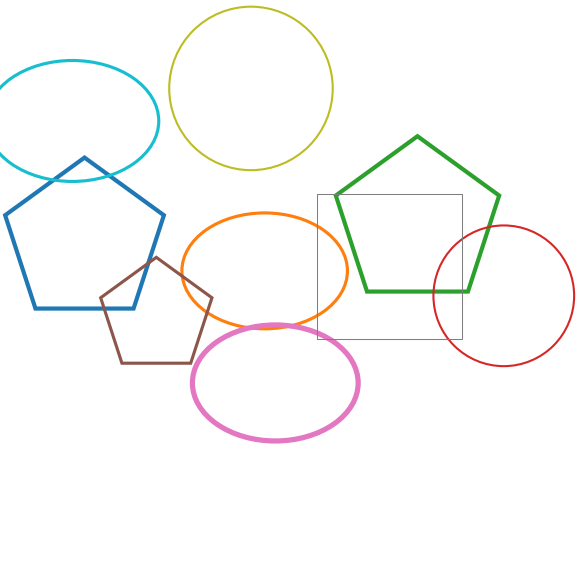[{"shape": "pentagon", "thickness": 2, "radius": 0.72, "center": [0.146, 0.582]}, {"shape": "oval", "thickness": 1.5, "radius": 0.72, "center": [0.458, 0.53]}, {"shape": "pentagon", "thickness": 2, "radius": 0.74, "center": [0.723, 0.615]}, {"shape": "circle", "thickness": 1, "radius": 0.61, "center": [0.872, 0.487]}, {"shape": "pentagon", "thickness": 1.5, "radius": 0.51, "center": [0.271, 0.452]}, {"shape": "oval", "thickness": 2.5, "radius": 0.72, "center": [0.477, 0.336]}, {"shape": "square", "thickness": 0.5, "radius": 0.63, "center": [0.675, 0.538]}, {"shape": "circle", "thickness": 1, "radius": 0.71, "center": [0.435, 0.846]}, {"shape": "oval", "thickness": 1.5, "radius": 0.75, "center": [0.125, 0.79]}]